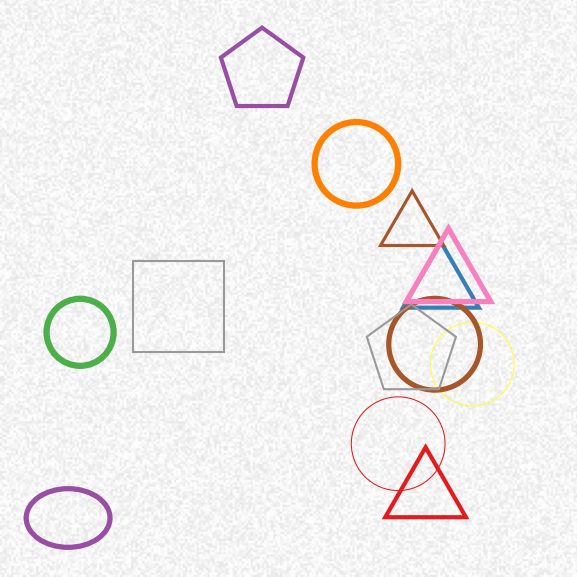[{"shape": "triangle", "thickness": 2, "radius": 0.4, "center": [0.737, 0.144]}, {"shape": "circle", "thickness": 0.5, "radius": 0.41, "center": [0.689, 0.231]}, {"shape": "triangle", "thickness": 2, "radius": 0.38, "center": [0.763, 0.504]}, {"shape": "circle", "thickness": 3, "radius": 0.29, "center": [0.139, 0.424]}, {"shape": "pentagon", "thickness": 2, "radius": 0.38, "center": [0.454, 0.876]}, {"shape": "oval", "thickness": 2.5, "radius": 0.36, "center": [0.118, 0.102]}, {"shape": "circle", "thickness": 3, "radius": 0.36, "center": [0.617, 0.715]}, {"shape": "circle", "thickness": 0.5, "radius": 0.36, "center": [0.818, 0.369]}, {"shape": "triangle", "thickness": 1.5, "radius": 0.32, "center": [0.714, 0.606]}, {"shape": "circle", "thickness": 2.5, "radius": 0.4, "center": [0.753, 0.403]}, {"shape": "triangle", "thickness": 2.5, "radius": 0.42, "center": [0.777, 0.519]}, {"shape": "square", "thickness": 1, "radius": 0.39, "center": [0.31, 0.469]}, {"shape": "pentagon", "thickness": 1, "radius": 0.41, "center": [0.712, 0.391]}]